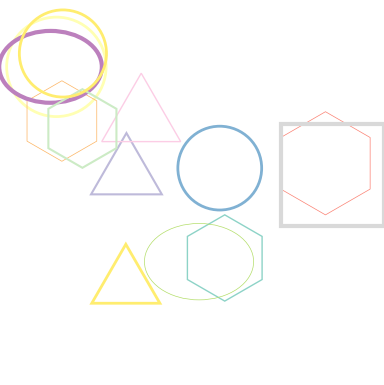[{"shape": "hexagon", "thickness": 1, "radius": 0.56, "center": [0.584, 0.33]}, {"shape": "circle", "thickness": 2, "radius": 0.65, "center": [0.146, 0.826]}, {"shape": "triangle", "thickness": 1.5, "radius": 0.53, "center": [0.328, 0.548]}, {"shape": "hexagon", "thickness": 0.5, "radius": 0.67, "center": [0.845, 0.576]}, {"shape": "circle", "thickness": 2, "radius": 0.54, "center": [0.571, 0.563]}, {"shape": "hexagon", "thickness": 0.5, "radius": 0.52, "center": [0.161, 0.686]}, {"shape": "oval", "thickness": 0.5, "radius": 0.71, "center": [0.517, 0.32]}, {"shape": "triangle", "thickness": 1, "radius": 0.59, "center": [0.367, 0.691]}, {"shape": "square", "thickness": 3, "radius": 0.67, "center": [0.864, 0.545]}, {"shape": "oval", "thickness": 3, "radius": 0.67, "center": [0.131, 0.826]}, {"shape": "hexagon", "thickness": 1.5, "radius": 0.51, "center": [0.214, 0.666]}, {"shape": "circle", "thickness": 2, "radius": 0.57, "center": [0.163, 0.861]}, {"shape": "triangle", "thickness": 2, "radius": 0.51, "center": [0.327, 0.263]}]